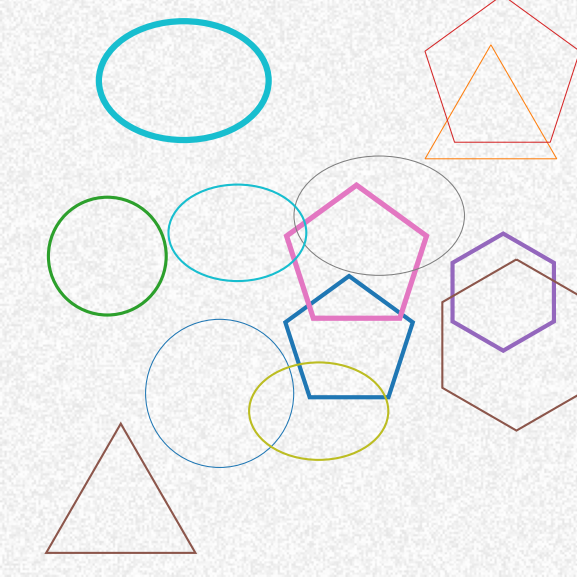[{"shape": "circle", "thickness": 0.5, "radius": 0.64, "center": [0.38, 0.318]}, {"shape": "pentagon", "thickness": 2, "radius": 0.58, "center": [0.604, 0.405]}, {"shape": "triangle", "thickness": 0.5, "radius": 0.66, "center": [0.85, 0.79]}, {"shape": "circle", "thickness": 1.5, "radius": 0.51, "center": [0.186, 0.556]}, {"shape": "pentagon", "thickness": 0.5, "radius": 0.7, "center": [0.87, 0.867]}, {"shape": "hexagon", "thickness": 2, "radius": 0.51, "center": [0.871, 0.493]}, {"shape": "hexagon", "thickness": 1, "radius": 0.74, "center": [0.894, 0.402]}, {"shape": "triangle", "thickness": 1, "radius": 0.75, "center": [0.209, 0.116]}, {"shape": "pentagon", "thickness": 2.5, "radius": 0.64, "center": [0.617, 0.551]}, {"shape": "oval", "thickness": 0.5, "radius": 0.74, "center": [0.657, 0.626]}, {"shape": "oval", "thickness": 1, "radius": 0.6, "center": [0.552, 0.287]}, {"shape": "oval", "thickness": 3, "radius": 0.73, "center": [0.318, 0.86]}, {"shape": "oval", "thickness": 1, "radius": 0.6, "center": [0.411, 0.596]}]